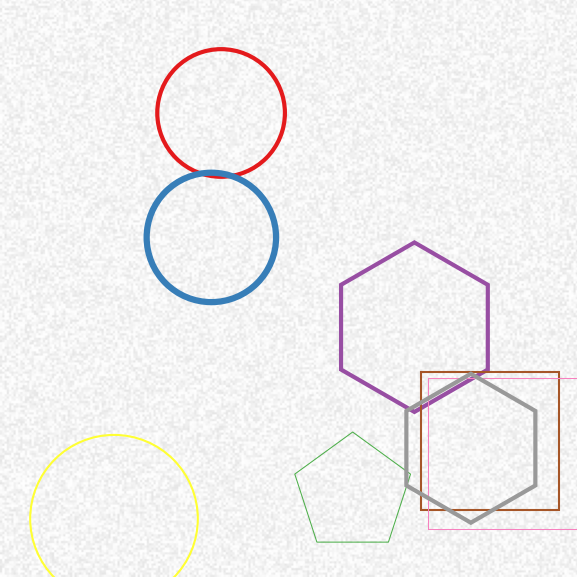[{"shape": "circle", "thickness": 2, "radius": 0.55, "center": [0.383, 0.804]}, {"shape": "circle", "thickness": 3, "radius": 0.56, "center": [0.366, 0.588]}, {"shape": "pentagon", "thickness": 0.5, "radius": 0.53, "center": [0.611, 0.146]}, {"shape": "hexagon", "thickness": 2, "radius": 0.73, "center": [0.718, 0.433]}, {"shape": "circle", "thickness": 1, "radius": 0.73, "center": [0.197, 0.101]}, {"shape": "square", "thickness": 1, "radius": 0.6, "center": [0.849, 0.236]}, {"shape": "square", "thickness": 0.5, "radius": 0.65, "center": [0.872, 0.213]}, {"shape": "hexagon", "thickness": 2, "radius": 0.64, "center": [0.815, 0.223]}]